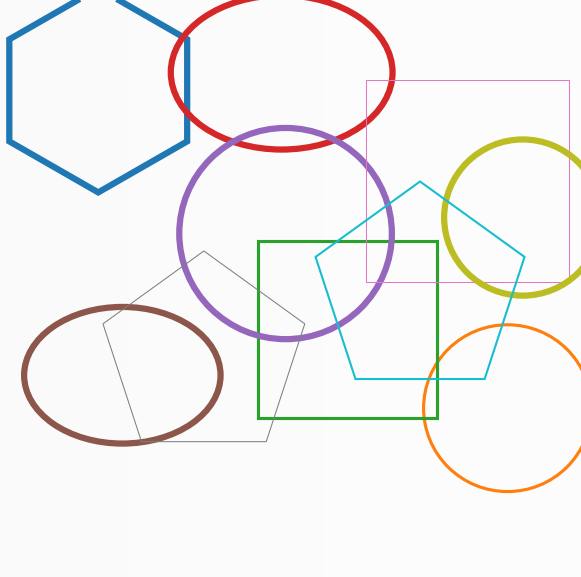[{"shape": "hexagon", "thickness": 3, "radius": 0.88, "center": [0.169, 0.843]}, {"shape": "circle", "thickness": 1.5, "radius": 0.72, "center": [0.873, 0.292]}, {"shape": "square", "thickness": 1.5, "radius": 0.77, "center": [0.598, 0.429]}, {"shape": "oval", "thickness": 3, "radius": 0.95, "center": [0.485, 0.874]}, {"shape": "circle", "thickness": 3, "radius": 0.91, "center": [0.491, 0.595]}, {"shape": "oval", "thickness": 3, "radius": 0.84, "center": [0.21, 0.349]}, {"shape": "square", "thickness": 0.5, "radius": 0.87, "center": [0.804, 0.685]}, {"shape": "pentagon", "thickness": 0.5, "radius": 0.91, "center": [0.351, 0.382]}, {"shape": "circle", "thickness": 3, "radius": 0.68, "center": [0.899, 0.622]}, {"shape": "pentagon", "thickness": 1, "radius": 0.95, "center": [0.723, 0.496]}]